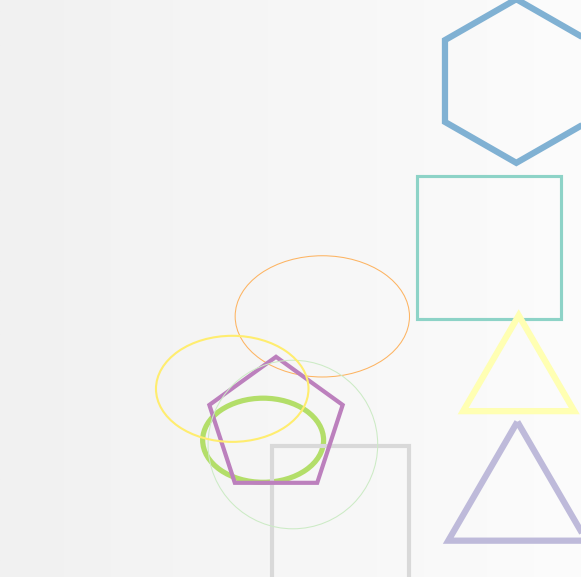[{"shape": "square", "thickness": 1.5, "radius": 0.62, "center": [0.841, 0.57]}, {"shape": "triangle", "thickness": 3, "radius": 0.55, "center": [0.892, 0.342]}, {"shape": "triangle", "thickness": 3, "radius": 0.69, "center": [0.89, 0.132]}, {"shape": "hexagon", "thickness": 3, "radius": 0.71, "center": [0.888, 0.859]}, {"shape": "oval", "thickness": 0.5, "radius": 0.75, "center": [0.555, 0.451]}, {"shape": "oval", "thickness": 2.5, "radius": 0.52, "center": [0.453, 0.237]}, {"shape": "square", "thickness": 2, "radius": 0.59, "center": [0.586, 0.109]}, {"shape": "pentagon", "thickness": 2, "radius": 0.6, "center": [0.475, 0.261]}, {"shape": "circle", "thickness": 0.5, "radius": 0.73, "center": [0.504, 0.229]}, {"shape": "oval", "thickness": 1, "radius": 0.66, "center": [0.4, 0.326]}]